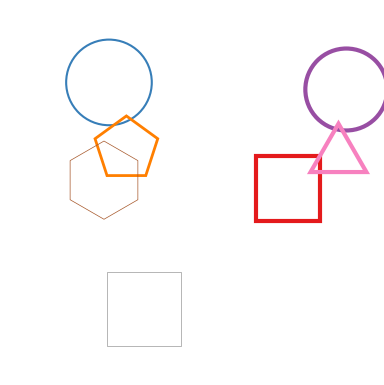[{"shape": "square", "thickness": 3, "radius": 0.42, "center": [0.748, 0.51]}, {"shape": "circle", "thickness": 1.5, "radius": 0.56, "center": [0.283, 0.786]}, {"shape": "circle", "thickness": 3, "radius": 0.53, "center": [0.9, 0.768]}, {"shape": "pentagon", "thickness": 2, "radius": 0.43, "center": [0.328, 0.613]}, {"shape": "hexagon", "thickness": 0.5, "radius": 0.51, "center": [0.27, 0.532]}, {"shape": "triangle", "thickness": 3, "radius": 0.42, "center": [0.879, 0.595]}, {"shape": "square", "thickness": 0.5, "radius": 0.48, "center": [0.375, 0.196]}]